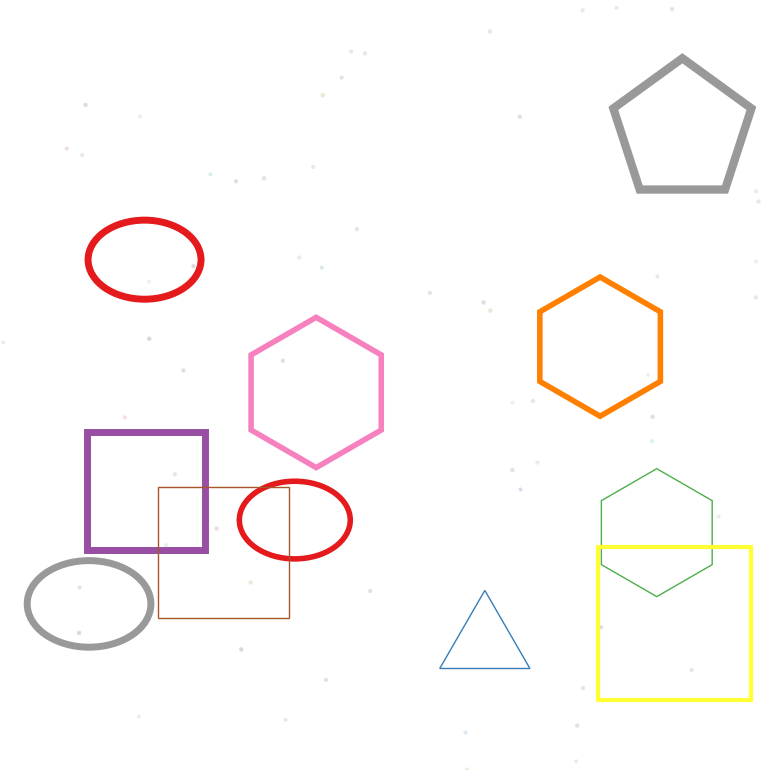[{"shape": "oval", "thickness": 2, "radius": 0.36, "center": [0.383, 0.325]}, {"shape": "oval", "thickness": 2.5, "radius": 0.37, "center": [0.188, 0.663]}, {"shape": "triangle", "thickness": 0.5, "radius": 0.34, "center": [0.63, 0.166]}, {"shape": "hexagon", "thickness": 0.5, "radius": 0.42, "center": [0.853, 0.308]}, {"shape": "square", "thickness": 2.5, "radius": 0.39, "center": [0.19, 0.362]}, {"shape": "hexagon", "thickness": 2, "radius": 0.45, "center": [0.779, 0.55]}, {"shape": "square", "thickness": 1.5, "radius": 0.5, "center": [0.876, 0.19]}, {"shape": "square", "thickness": 0.5, "radius": 0.43, "center": [0.29, 0.283]}, {"shape": "hexagon", "thickness": 2, "radius": 0.49, "center": [0.411, 0.49]}, {"shape": "oval", "thickness": 2.5, "radius": 0.4, "center": [0.116, 0.216]}, {"shape": "pentagon", "thickness": 3, "radius": 0.47, "center": [0.886, 0.83]}]